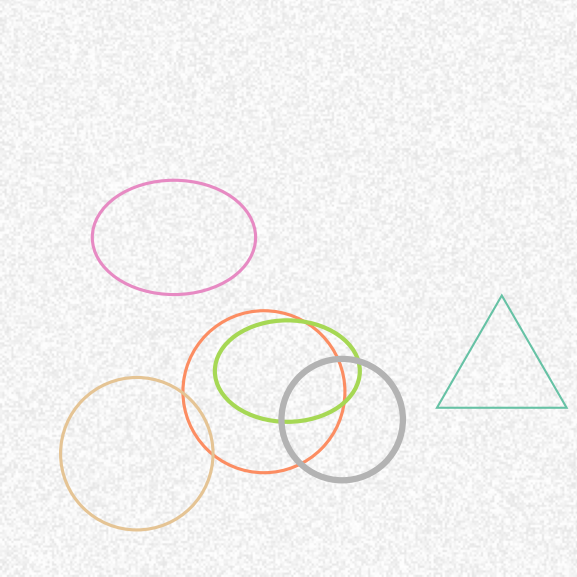[{"shape": "triangle", "thickness": 1, "radius": 0.65, "center": [0.869, 0.358]}, {"shape": "circle", "thickness": 1.5, "radius": 0.7, "center": [0.457, 0.321]}, {"shape": "oval", "thickness": 1.5, "radius": 0.71, "center": [0.301, 0.588]}, {"shape": "oval", "thickness": 2, "radius": 0.63, "center": [0.498, 0.357]}, {"shape": "circle", "thickness": 1.5, "radius": 0.66, "center": [0.237, 0.213]}, {"shape": "circle", "thickness": 3, "radius": 0.53, "center": [0.593, 0.273]}]